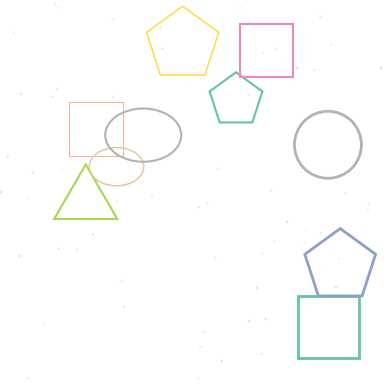[{"shape": "pentagon", "thickness": 1.5, "radius": 0.36, "center": [0.613, 0.74]}, {"shape": "square", "thickness": 2, "radius": 0.4, "center": [0.853, 0.151]}, {"shape": "square", "thickness": 0.5, "radius": 0.35, "center": [0.248, 0.665]}, {"shape": "pentagon", "thickness": 2, "radius": 0.48, "center": [0.884, 0.31]}, {"shape": "square", "thickness": 1.5, "radius": 0.34, "center": [0.692, 0.868]}, {"shape": "triangle", "thickness": 1.5, "radius": 0.47, "center": [0.223, 0.479]}, {"shape": "pentagon", "thickness": 1, "radius": 0.49, "center": [0.474, 0.885]}, {"shape": "oval", "thickness": 1, "radius": 0.35, "center": [0.303, 0.567]}, {"shape": "circle", "thickness": 2, "radius": 0.43, "center": [0.852, 0.624]}, {"shape": "oval", "thickness": 1.5, "radius": 0.49, "center": [0.372, 0.649]}]